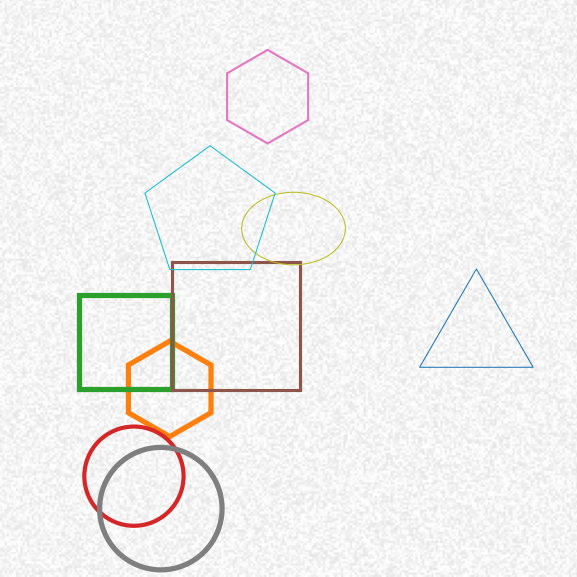[{"shape": "triangle", "thickness": 0.5, "radius": 0.57, "center": [0.825, 0.42]}, {"shape": "hexagon", "thickness": 2.5, "radius": 0.41, "center": [0.294, 0.326]}, {"shape": "square", "thickness": 2.5, "radius": 0.41, "center": [0.217, 0.406]}, {"shape": "circle", "thickness": 2, "radius": 0.43, "center": [0.232, 0.175]}, {"shape": "square", "thickness": 1.5, "radius": 0.56, "center": [0.409, 0.435]}, {"shape": "hexagon", "thickness": 1, "radius": 0.41, "center": [0.463, 0.832]}, {"shape": "circle", "thickness": 2.5, "radius": 0.53, "center": [0.278, 0.118]}, {"shape": "oval", "thickness": 0.5, "radius": 0.45, "center": [0.508, 0.603]}, {"shape": "pentagon", "thickness": 0.5, "radius": 0.59, "center": [0.364, 0.628]}]